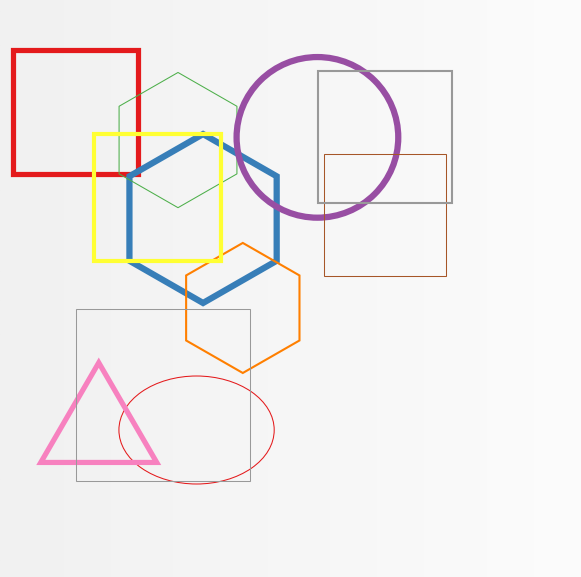[{"shape": "oval", "thickness": 0.5, "radius": 0.67, "center": [0.338, 0.255]}, {"shape": "square", "thickness": 2.5, "radius": 0.54, "center": [0.13, 0.805]}, {"shape": "hexagon", "thickness": 3, "radius": 0.73, "center": [0.349, 0.621]}, {"shape": "hexagon", "thickness": 0.5, "radius": 0.59, "center": [0.306, 0.757]}, {"shape": "circle", "thickness": 3, "radius": 0.7, "center": [0.546, 0.761]}, {"shape": "hexagon", "thickness": 1, "radius": 0.56, "center": [0.418, 0.466]}, {"shape": "square", "thickness": 2, "radius": 0.55, "center": [0.271, 0.658]}, {"shape": "square", "thickness": 0.5, "radius": 0.53, "center": [0.662, 0.627]}, {"shape": "triangle", "thickness": 2.5, "radius": 0.58, "center": [0.17, 0.256]}, {"shape": "square", "thickness": 1, "radius": 0.57, "center": [0.662, 0.763]}, {"shape": "square", "thickness": 0.5, "radius": 0.75, "center": [0.281, 0.315]}]